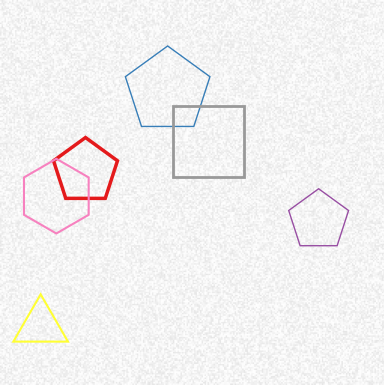[{"shape": "pentagon", "thickness": 2.5, "radius": 0.44, "center": [0.222, 0.555]}, {"shape": "pentagon", "thickness": 1, "radius": 0.58, "center": [0.435, 0.765]}, {"shape": "pentagon", "thickness": 1, "radius": 0.41, "center": [0.828, 0.428]}, {"shape": "triangle", "thickness": 1.5, "radius": 0.41, "center": [0.106, 0.154]}, {"shape": "hexagon", "thickness": 1.5, "radius": 0.49, "center": [0.146, 0.491]}, {"shape": "square", "thickness": 2, "radius": 0.46, "center": [0.54, 0.633]}]